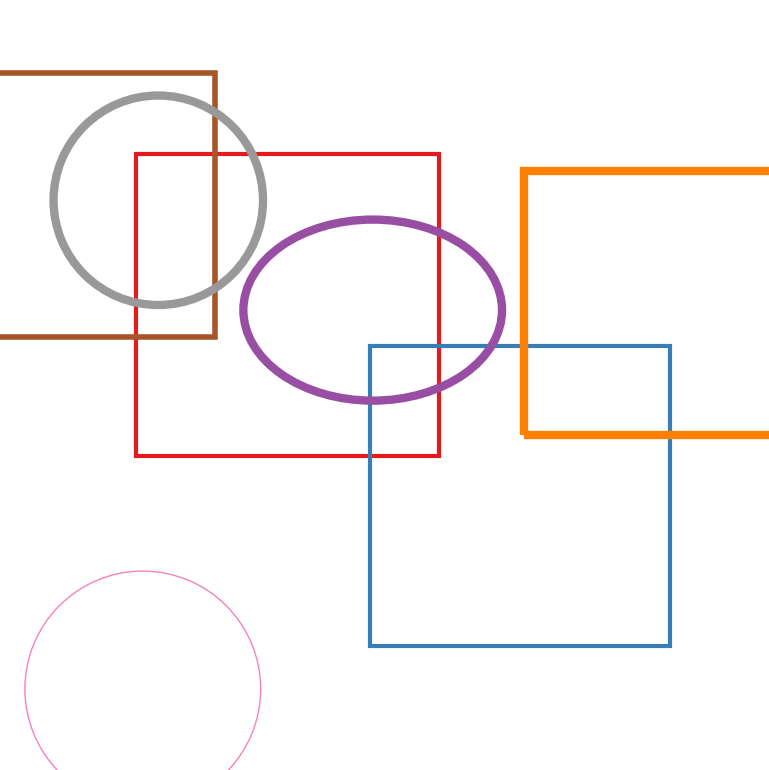[{"shape": "square", "thickness": 1.5, "radius": 0.98, "center": [0.373, 0.604]}, {"shape": "square", "thickness": 1.5, "radius": 0.97, "center": [0.675, 0.356]}, {"shape": "oval", "thickness": 3, "radius": 0.84, "center": [0.484, 0.597]}, {"shape": "square", "thickness": 3, "radius": 0.86, "center": [0.852, 0.607]}, {"shape": "square", "thickness": 2, "radius": 0.86, "center": [0.107, 0.734]}, {"shape": "circle", "thickness": 0.5, "radius": 0.77, "center": [0.185, 0.105]}, {"shape": "circle", "thickness": 3, "radius": 0.68, "center": [0.206, 0.74]}]